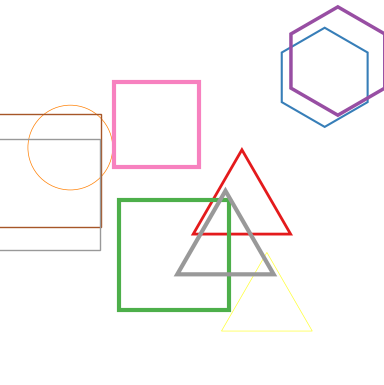[{"shape": "triangle", "thickness": 2, "radius": 0.73, "center": [0.628, 0.465]}, {"shape": "hexagon", "thickness": 1.5, "radius": 0.64, "center": [0.843, 0.799]}, {"shape": "square", "thickness": 3, "radius": 0.71, "center": [0.452, 0.338]}, {"shape": "hexagon", "thickness": 2.5, "radius": 0.7, "center": [0.878, 0.841]}, {"shape": "circle", "thickness": 0.5, "radius": 0.55, "center": [0.183, 0.617]}, {"shape": "triangle", "thickness": 0.5, "radius": 0.68, "center": [0.693, 0.208]}, {"shape": "square", "thickness": 1, "radius": 0.73, "center": [0.115, 0.558]}, {"shape": "square", "thickness": 3, "radius": 0.56, "center": [0.407, 0.677]}, {"shape": "triangle", "thickness": 3, "radius": 0.72, "center": [0.586, 0.36]}, {"shape": "square", "thickness": 1, "radius": 0.72, "center": [0.117, 0.494]}]